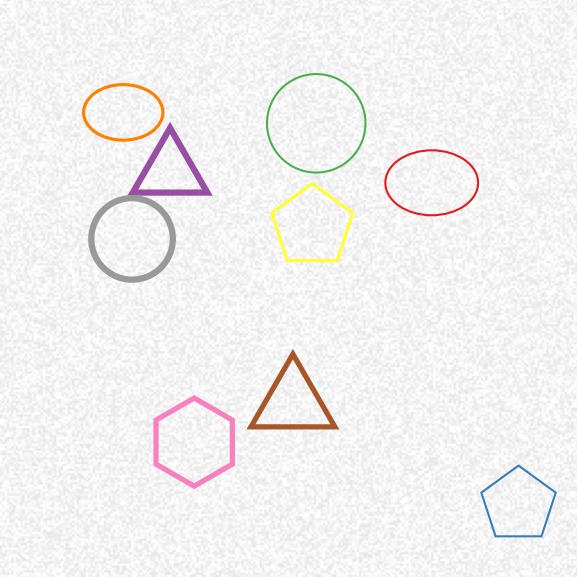[{"shape": "oval", "thickness": 1, "radius": 0.4, "center": [0.748, 0.683]}, {"shape": "pentagon", "thickness": 1, "radius": 0.34, "center": [0.898, 0.125]}, {"shape": "circle", "thickness": 1, "radius": 0.43, "center": [0.548, 0.786]}, {"shape": "triangle", "thickness": 3, "radius": 0.37, "center": [0.295, 0.703]}, {"shape": "oval", "thickness": 1.5, "radius": 0.34, "center": [0.213, 0.805]}, {"shape": "pentagon", "thickness": 1.5, "radius": 0.37, "center": [0.541, 0.607]}, {"shape": "triangle", "thickness": 2.5, "radius": 0.42, "center": [0.507, 0.302]}, {"shape": "hexagon", "thickness": 2.5, "radius": 0.38, "center": [0.336, 0.234]}, {"shape": "circle", "thickness": 3, "radius": 0.35, "center": [0.229, 0.585]}]